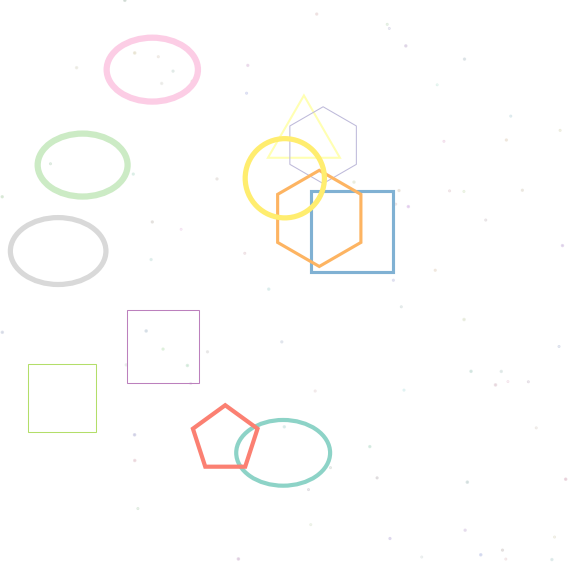[{"shape": "oval", "thickness": 2, "radius": 0.41, "center": [0.49, 0.215]}, {"shape": "triangle", "thickness": 1, "radius": 0.36, "center": [0.526, 0.762]}, {"shape": "hexagon", "thickness": 0.5, "radius": 0.33, "center": [0.56, 0.748]}, {"shape": "pentagon", "thickness": 2, "radius": 0.29, "center": [0.39, 0.239]}, {"shape": "square", "thickness": 1.5, "radius": 0.35, "center": [0.61, 0.598]}, {"shape": "hexagon", "thickness": 1.5, "radius": 0.42, "center": [0.553, 0.621]}, {"shape": "square", "thickness": 0.5, "radius": 0.29, "center": [0.107, 0.31]}, {"shape": "oval", "thickness": 3, "radius": 0.4, "center": [0.264, 0.879]}, {"shape": "oval", "thickness": 2.5, "radius": 0.41, "center": [0.101, 0.564]}, {"shape": "square", "thickness": 0.5, "radius": 0.31, "center": [0.283, 0.399]}, {"shape": "oval", "thickness": 3, "radius": 0.39, "center": [0.143, 0.713]}, {"shape": "circle", "thickness": 2.5, "radius": 0.34, "center": [0.493, 0.69]}]